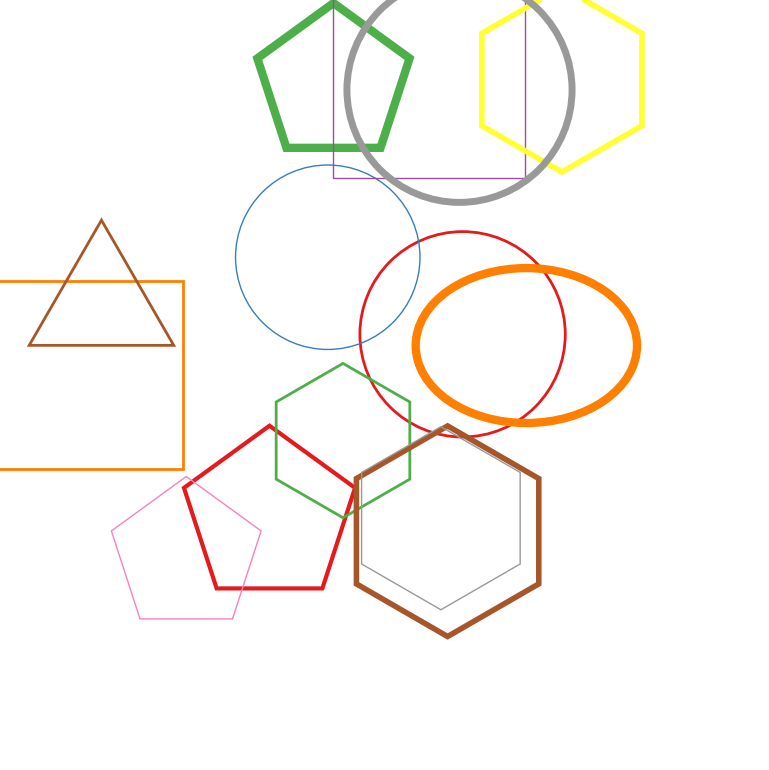[{"shape": "circle", "thickness": 1, "radius": 0.67, "center": [0.601, 0.566]}, {"shape": "pentagon", "thickness": 1.5, "radius": 0.58, "center": [0.35, 0.33]}, {"shape": "circle", "thickness": 0.5, "radius": 0.6, "center": [0.426, 0.666]}, {"shape": "pentagon", "thickness": 3, "radius": 0.52, "center": [0.433, 0.892]}, {"shape": "hexagon", "thickness": 1, "radius": 0.5, "center": [0.445, 0.428]}, {"shape": "square", "thickness": 0.5, "radius": 0.62, "center": [0.557, 0.894]}, {"shape": "oval", "thickness": 3, "radius": 0.72, "center": [0.684, 0.551]}, {"shape": "square", "thickness": 1, "radius": 0.61, "center": [0.116, 0.513]}, {"shape": "hexagon", "thickness": 2, "radius": 0.6, "center": [0.73, 0.897]}, {"shape": "triangle", "thickness": 1, "radius": 0.54, "center": [0.132, 0.606]}, {"shape": "hexagon", "thickness": 2, "radius": 0.68, "center": [0.581, 0.31]}, {"shape": "pentagon", "thickness": 0.5, "radius": 0.51, "center": [0.242, 0.279]}, {"shape": "circle", "thickness": 2.5, "radius": 0.73, "center": [0.597, 0.883]}, {"shape": "hexagon", "thickness": 0.5, "radius": 0.59, "center": [0.573, 0.327]}]